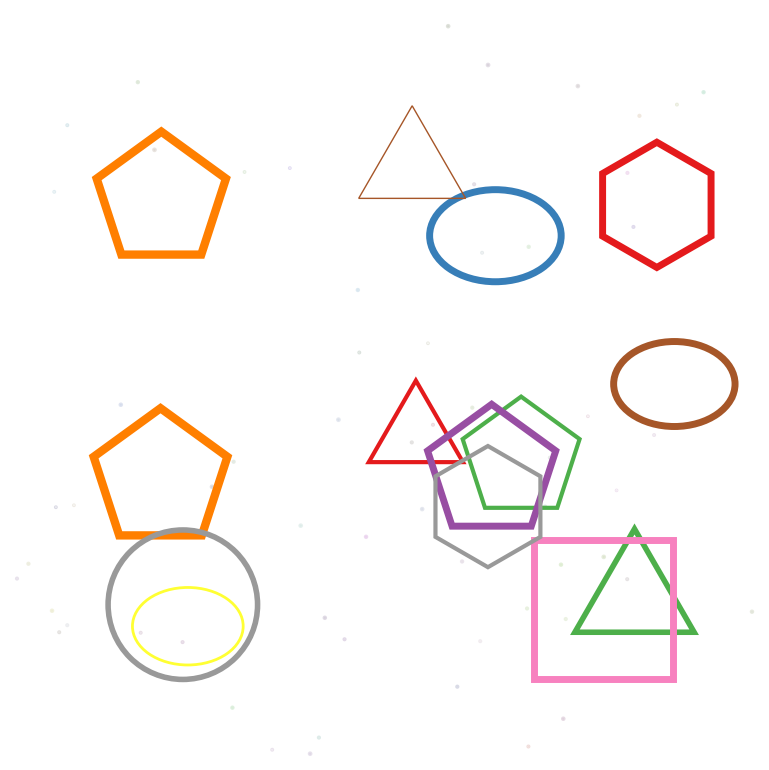[{"shape": "triangle", "thickness": 1.5, "radius": 0.35, "center": [0.54, 0.435]}, {"shape": "hexagon", "thickness": 2.5, "radius": 0.41, "center": [0.853, 0.734]}, {"shape": "oval", "thickness": 2.5, "radius": 0.43, "center": [0.643, 0.694]}, {"shape": "pentagon", "thickness": 1.5, "radius": 0.4, "center": [0.677, 0.405]}, {"shape": "triangle", "thickness": 2, "radius": 0.45, "center": [0.824, 0.224]}, {"shape": "pentagon", "thickness": 2.5, "radius": 0.44, "center": [0.639, 0.387]}, {"shape": "pentagon", "thickness": 3, "radius": 0.44, "center": [0.209, 0.741]}, {"shape": "pentagon", "thickness": 3, "radius": 0.46, "center": [0.208, 0.379]}, {"shape": "oval", "thickness": 1, "radius": 0.36, "center": [0.244, 0.187]}, {"shape": "oval", "thickness": 2.5, "radius": 0.39, "center": [0.876, 0.501]}, {"shape": "triangle", "thickness": 0.5, "radius": 0.4, "center": [0.535, 0.782]}, {"shape": "square", "thickness": 2.5, "radius": 0.45, "center": [0.784, 0.208]}, {"shape": "circle", "thickness": 2, "radius": 0.49, "center": [0.237, 0.215]}, {"shape": "hexagon", "thickness": 1.5, "radius": 0.39, "center": [0.634, 0.342]}]